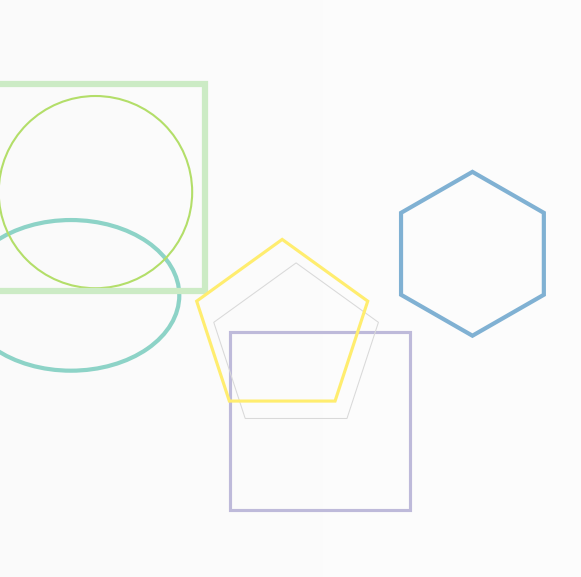[{"shape": "oval", "thickness": 2, "radius": 0.93, "center": [0.122, 0.488]}, {"shape": "square", "thickness": 1.5, "radius": 0.77, "center": [0.55, 0.27]}, {"shape": "hexagon", "thickness": 2, "radius": 0.71, "center": [0.813, 0.56]}, {"shape": "circle", "thickness": 1, "radius": 0.83, "center": [0.164, 0.666]}, {"shape": "pentagon", "thickness": 0.5, "radius": 0.74, "center": [0.509, 0.395]}, {"shape": "square", "thickness": 3, "radius": 0.9, "center": [0.174, 0.674]}, {"shape": "pentagon", "thickness": 1.5, "radius": 0.77, "center": [0.485, 0.43]}]